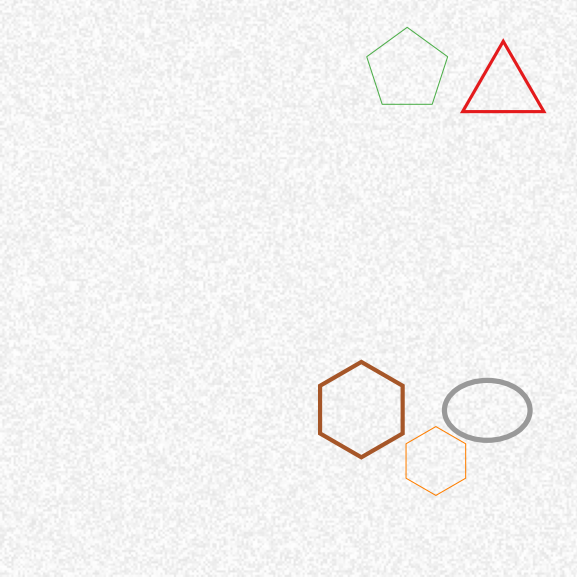[{"shape": "triangle", "thickness": 1.5, "radius": 0.41, "center": [0.871, 0.846]}, {"shape": "pentagon", "thickness": 0.5, "radius": 0.37, "center": [0.705, 0.878]}, {"shape": "hexagon", "thickness": 0.5, "radius": 0.3, "center": [0.755, 0.201]}, {"shape": "hexagon", "thickness": 2, "radius": 0.41, "center": [0.626, 0.29]}, {"shape": "oval", "thickness": 2.5, "radius": 0.37, "center": [0.844, 0.289]}]